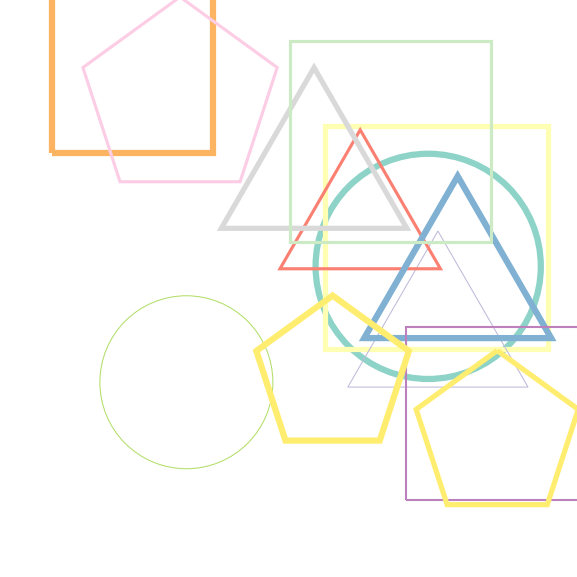[{"shape": "circle", "thickness": 3, "radius": 0.97, "center": [0.741, 0.538]}, {"shape": "square", "thickness": 2.5, "radius": 0.97, "center": [0.756, 0.588]}, {"shape": "triangle", "thickness": 0.5, "radius": 0.9, "center": [0.758, 0.419]}, {"shape": "triangle", "thickness": 1.5, "radius": 0.8, "center": [0.624, 0.614]}, {"shape": "triangle", "thickness": 3, "radius": 0.93, "center": [0.793, 0.507]}, {"shape": "square", "thickness": 3, "radius": 0.7, "center": [0.229, 0.874]}, {"shape": "circle", "thickness": 0.5, "radius": 0.75, "center": [0.323, 0.337]}, {"shape": "pentagon", "thickness": 1.5, "radius": 0.88, "center": [0.312, 0.828]}, {"shape": "triangle", "thickness": 2.5, "radius": 0.93, "center": [0.544, 0.697]}, {"shape": "square", "thickness": 1, "radius": 0.75, "center": [0.854, 0.284]}, {"shape": "square", "thickness": 1.5, "radius": 0.87, "center": [0.677, 0.753]}, {"shape": "pentagon", "thickness": 3, "radius": 0.69, "center": [0.576, 0.349]}, {"shape": "pentagon", "thickness": 2.5, "radius": 0.74, "center": [0.861, 0.245]}]